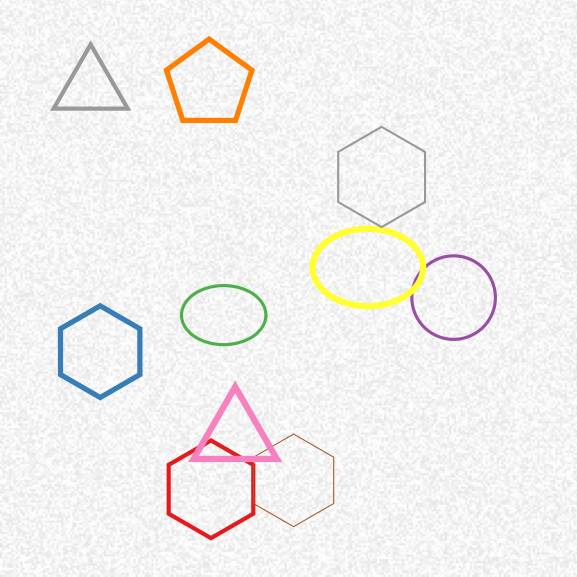[{"shape": "hexagon", "thickness": 2, "radius": 0.42, "center": [0.365, 0.152]}, {"shape": "hexagon", "thickness": 2.5, "radius": 0.4, "center": [0.173, 0.39]}, {"shape": "oval", "thickness": 1.5, "radius": 0.37, "center": [0.387, 0.453]}, {"shape": "circle", "thickness": 1.5, "radius": 0.36, "center": [0.785, 0.484]}, {"shape": "pentagon", "thickness": 2.5, "radius": 0.39, "center": [0.362, 0.854]}, {"shape": "oval", "thickness": 3, "radius": 0.48, "center": [0.637, 0.536]}, {"shape": "hexagon", "thickness": 0.5, "radius": 0.4, "center": [0.508, 0.167]}, {"shape": "triangle", "thickness": 3, "radius": 0.42, "center": [0.407, 0.246]}, {"shape": "triangle", "thickness": 2, "radius": 0.37, "center": [0.157, 0.848]}, {"shape": "hexagon", "thickness": 1, "radius": 0.43, "center": [0.661, 0.693]}]